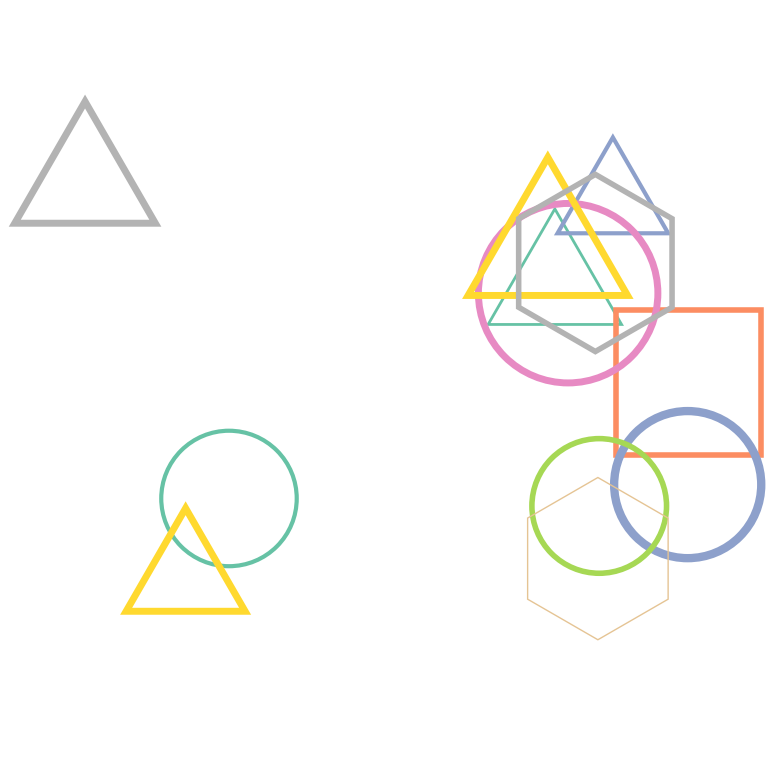[{"shape": "triangle", "thickness": 1, "radius": 0.5, "center": [0.721, 0.629]}, {"shape": "circle", "thickness": 1.5, "radius": 0.44, "center": [0.297, 0.353]}, {"shape": "square", "thickness": 2, "radius": 0.47, "center": [0.894, 0.503]}, {"shape": "circle", "thickness": 3, "radius": 0.48, "center": [0.893, 0.371]}, {"shape": "triangle", "thickness": 1.5, "radius": 0.41, "center": [0.796, 0.739]}, {"shape": "circle", "thickness": 2.5, "radius": 0.58, "center": [0.738, 0.619]}, {"shape": "circle", "thickness": 2, "radius": 0.44, "center": [0.778, 0.343]}, {"shape": "triangle", "thickness": 2.5, "radius": 0.45, "center": [0.241, 0.251]}, {"shape": "triangle", "thickness": 2.5, "radius": 0.6, "center": [0.711, 0.676]}, {"shape": "hexagon", "thickness": 0.5, "radius": 0.53, "center": [0.776, 0.275]}, {"shape": "triangle", "thickness": 2.5, "radius": 0.53, "center": [0.11, 0.763]}, {"shape": "hexagon", "thickness": 2, "radius": 0.58, "center": [0.773, 0.658]}]